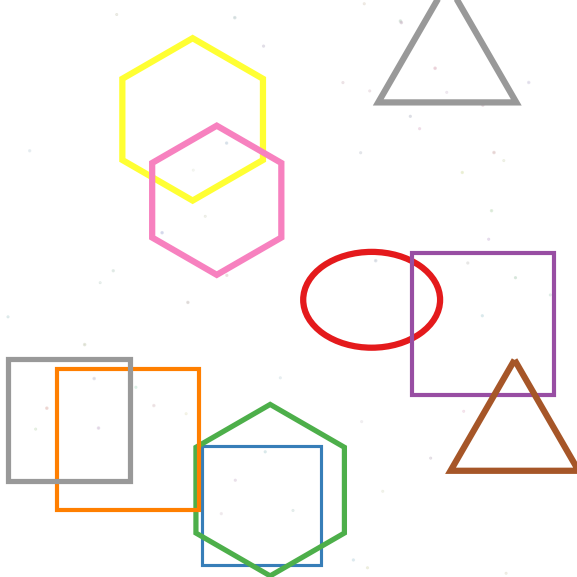[{"shape": "oval", "thickness": 3, "radius": 0.59, "center": [0.644, 0.48]}, {"shape": "square", "thickness": 1.5, "radius": 0.52, "center": [0.452, 0.124]}, {"shape": "hexagon", "thickness": 2.5, "radius": 0.74, "center": [0.468, 0.15]}, {"shape": "square", "thickness": 2, "radius": 0.62, "center": [0.837, 0.438]}, {"shape": "square", "thickness": 2, "radius": 0.61, "center": [0.222, 0.238]}, {"shape": "hexagon", "thickness": 3, "radius": 0.7, "center": [0.334, 0.792]}, {"shape": "triangle", "thickness": 3, "radius": 0.64, "center": [0.891, 0.248]}, {"shape": "hexagon", "thickness": 3, "radius": 0.65, "center": [0.375, 0.652]}, {"shape": "triangle", "thickness": 3, "radius": 0.69, "center": [0.774, 0.891]}, {"shape": "square", "thickness": 2.5, "radius": 0.53, "center": [0.119, 0.272]}]